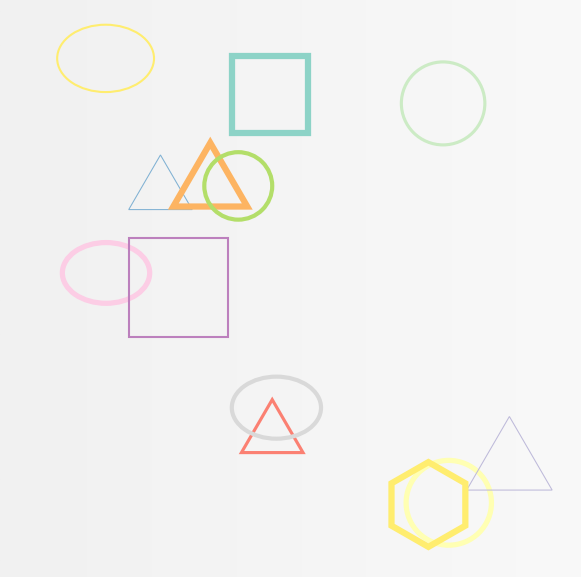[{"shape": "square", "thickness": 3, "radius": 0.33, "center": [0.464, 0.835]}, {"shape": "circle", "thickness": 2.5, "radius": 0.37, "center": [0.772, 0.128]}, {"shape": "triangle", "thickness": 0.5, "radius": 0.42, "center": [0.876, 0.193]}, {"shape": "triangle", "thickness": 1.5, "radius": 0.31, "center": [0.468, 0.246]}, {"shape": "triangle", "thickness": 0.5, "radius": 0.32, "center": [0.276, 0.668]}, {"shape": "triangle", "thickness": 3, "radius": 0.37, "center": [0.362, 0.678]}, {"shape": "circle", "thickness": 2, "radius": 0.29, "center": [0.41, 0.677]}, {"shape": "oval", "thickness": 2.5, "radius": 0.38, "center": [0.182, 0.527]}, {"shape": "oval", "thickness": 2, "radius": 0.38, "center": [0.476, 0.293]}, {"shape": "square", "thickness": 1, "radius": 0.43, "center": [0.307, 0.502]}, {"shape": "circle", "thickness": 1.5, "radius": 0.36, "center": [0.762, 0.82]}, {"shape": "oval", "thickness": 1, "radius": 0.42, "center": [0.182, 0.898]}, {"shape": "hexagon", "thickness": 3, "radius": 0.37, "center": [0.737, 0.126]}]